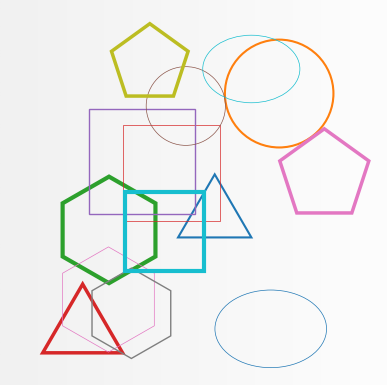[{"shape": "triangle", "thickness": 1.5, "radius": 0.55, "center": [0.554, 0.438]}, {"shape": "oval", "thickness": 0.5, "radius": 0.72, "center": [0.699, 0.146]}, {"shape": "circle", "thickness": 1.5, "radius": 0.7, "center": [0.72, 0.757]}, {"shape": "hexagon", "thickness": 3, "radius": 0.69, "center": [0.281, 0.403]}, {"shape": "square", "thickness": 0.5, "radius": 0.62, "center": [0.442, 0.55]}, {"shape": "triangle", "thickness": 2.5, "radius": 0.59, "center": [0.213, 0.143]}, {"shape": "square", "thickness": 1, "radius": 0.68, "center": [0.366, 0.581]}, {"shape": "circle", "thickness": 0.5, "radius": 0.51, "center": [0.48, 0.725]}, {"shape": "hexagon", "thickness": 0.5, "radius": 0.68, "center": [0.28, 0.222]}, {"shape": "pentagon", "thickness": 2.5, "radius": 0.6, "center": [0.837, 0.545]}, {"shape": "hexagon", "thickness": 1, "radius": 0.59, "center": [0.339, 0.186]}, {"shape": "pentagon", "thickness": 2.5, "radius": 0.52, "center": [0.387, 0.835]}, {"shape": "oval", "thickness": 0.5, "radius": 0.63, "center": [0.649, 0.821]}, {"shape": "square", "thickness": 3, "radius": 0.51, "center": [0.424, 0.399]}]